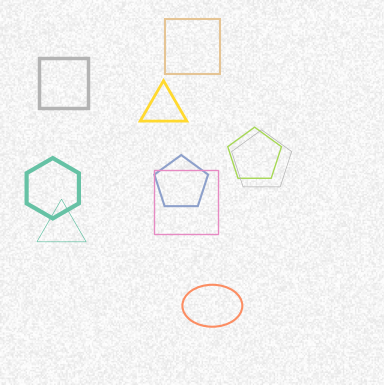[{"shape": "triangle", "thickness": 0.5, "radius": 0.37, "center": [0.16, 0.409]}, {"shape": "hexagon", "thickness": 3, "radius": 0.39, "center": [0.137, 0.511]}, {"shape": "oval", "thickness": 1.5, "radius": 0.39, "center": [0.552, 0.206]}, {"shape": "pentagon", "thickness": 1.5, "radius": 0.37, "center": [0.471, 0.524]}, {"shape": "square", "thickness": 1, "radius": 0.41, "center": [0.484, 0.474]}, {"shape": "pentagon", "thickness": 1, "radius": 0.37, "center": [0.661, 0.596]}, {"shape": "triangle", "thickness": 2, "radius": 0.35, "center": [0.425, 0.72]}, {"shape": "square", "thickness": 1.5, "radius": 0.36, "center": [0.501, 0.879]}, {"shape": "pentagon", "thickness": 0.5, "radius": 0.41, "center": [0.68, 0.581]}, {"shape": "square", "thickness": 2.5, "radius": 0.32, "center": [0.165, 0.784]}]